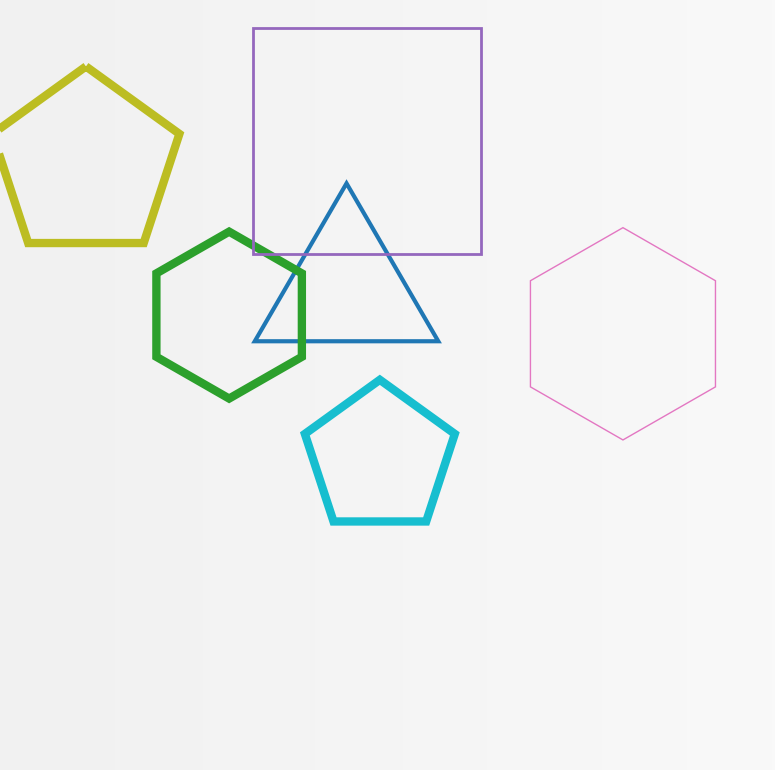[{"shape": "triangle", "thickness": 1.5, "radius": 0.68, "center": [0.447, 0.625]}, {"shape": "hexagon", "thickness": 3, "radius": 0.54, "center": [0.296, 0.591]}, {"shape": "square", "thickness": 1, "radius": 0.73, "center": [0.473, 0.817]}, {"shape": "hexagon", "thickness": 0.5, "radius": 0.69, "center": [0.804, 0.566]}, {"shape": "pentagon", "thickness": 3, "radius": 0.63, "center": [0.111, 0.787]}, {"shape": "pentagon", "thickness": 3, "radius": 0.51, "center": [0.49, 0.405]}]